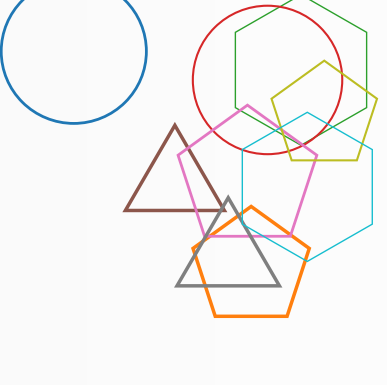[{"shape": "circle", "thickness": 2, "radius": 0.94, "center": [0.19, 0.867]}, {"shape": "pentagon", "thickness": 2.5, "radius": 0.79, "center": [0.648, 0.306]}, {"shape": "hexagon", "thickness": 1, "radius": 0.98, "center": [0.777, 0.818]}, {"shape": "circle", "thickness": 1.5, "radius": 0.96, "center": [0.69, 0.792]}, {"shape": "triangle", "thickness": 2.5, "radius": 0.74, "center": [0.451, 0.527]}, {"shape": "pentagon", "thickness": 2, "radius": 0.94, "center": [0.639, 0.539]}, {"shape": "triangle", "thickness": 2.5, "radius": 0.76, "center": [0.589, 0.334]}, {"shape": "pentagon", "thickness": 1.5, "radius": 0.72, "center": [0.837, 0.699]}, {"shape": "hexagon", "thickness": 1, "radius": 0.97, "center": [0.793, 0.515]}]